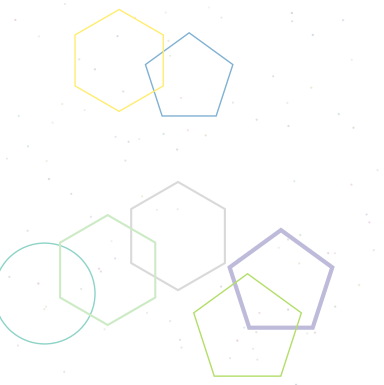[{"shape": "circle", "thickness": 1, "radius": 0.65, "center": [0.116, 0.238]}, {"shape": "pentagon", "thickness": 3, "radius": 0.7, "center": [0.73, 0.262]}, {"shape": "pentagon", "thickness": 1, "radius": 0.6, "center": [0.491, 0.795]}, {"shape": "pentagon", "thickness": 1, "radius": 0.73, "center": [0.643, 0.142]}, {"shape": "hexagon", "thickness": 1.5, "radius": 0.7, "center": [0.462, 0.387]}, {"shape": "hexagon", "thickness": 1.5, "radius": 0.71, "center": [0.28, 0.299]}, {"shape": "hexagon", "thickness": 1, "radius": 0.66, "center": [0.309, 0.843]}]